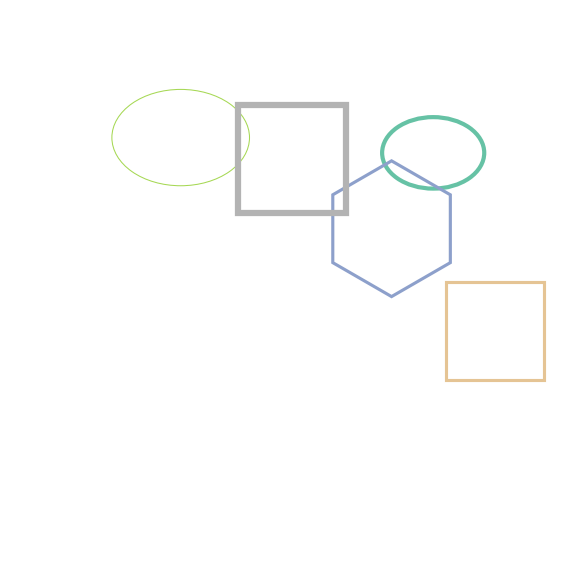[{"shape": "oval", "thickness": 2, "radius": 0.44, "center": [0.75, 0.734]}, {"shape": "hexagon", "thickness": 1.5, "radius": 0.59, "center": [0.678, 0.603]}, {"shape": "oval", "thickness": 0.5, "radius": 0.6, "center": [0.313, 0.761]}, {"shape": "square", "thickness": 1.5, "radius": 0.43, "center": [0.857, 0.426]}, {"shape": "square", "thickness": 3, "radius": 0.47, "center": [0.505, 0.724]}]